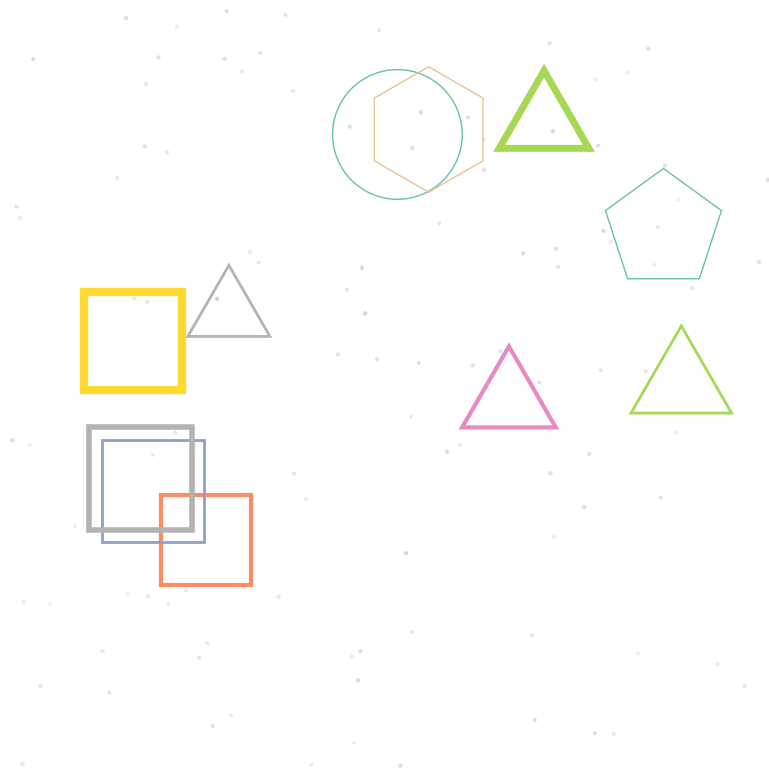[{"shape": "pentagon", "thickness": 0.5, "radius": 0.4, "center": [0.862, 0.702]}, {"shape": "circle", "thickness": 0.5, "radius": 0.42, "center": [0.516, 0.825]}, {"shape": "square", "thickness": 1.5, "radius": 0.29, "center": [0.267, 0.299]}, {"shape": "square", "thickness": 1, "radius": 0.33, "center": [0.198, 0.363]}, {"shape": "triangle", "thickness": 1.5, "radius": 0.35, "center": [0.661, 0.48]}, {"shape": "triangle", "thickness": 2.5, "radius": 0.34, "center": [0.707, 0.841]}, {"shape": "triangle", "thickness": 1, "radius": 0.38, "center": [0.885, 0.501]}, {"shape": "square", "thickness": 3, "radius": 0.32, "center": [0.173, 0.557]}, {"shape": "hexagon", "thickness": 0.5, "radius": 0.41, "center": [0.557, 0.832]}, {"shape": "triangle", "thickness": 1, "radius": 0.31, "center": [0.297, 0.594]}, {"shape": "square", "thickness": 2, "radius": 0.34, "center": [0.183, 0.379]}]